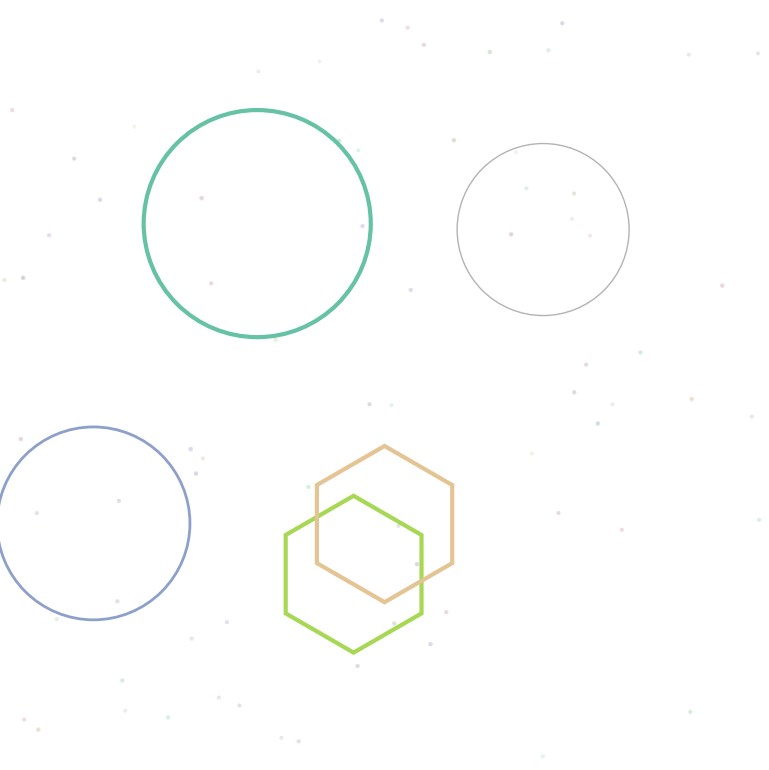[{"shape": "circle", "thickness": 1.5, "radius": 0.74, "center": [0.334, 0.71]}, {"shape": "circle", "thickness": 1, "radius": 0.63, "center": [0.121, 0.32]}, {"shape": "hexagon", "thickness": 1.5, "radius": 0.51, "center": [0.459, 0.254]}, {"shape": "hexagon", "thickness": 1.5, "radius": 0.51, "center": [0.499, 0.319]}, {"shape": "circle", "thickness": 0.5, "radius": 0.56, "center": [0.705, 0.702]}]